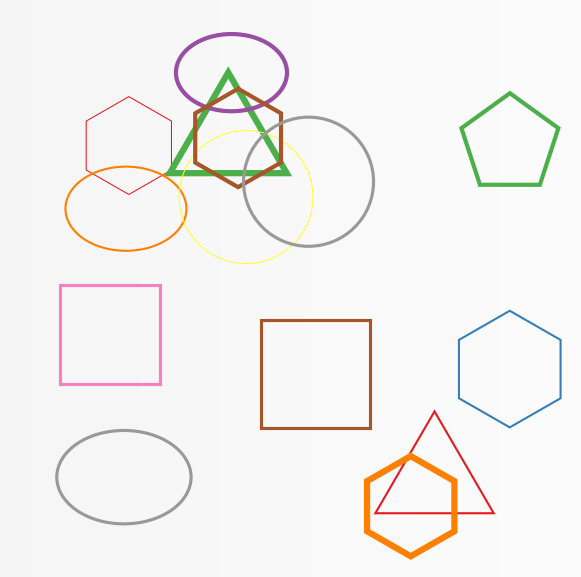[{"shape": "hexagon", "thickness": 0.5, "radius": 0.42, "center": [0.222, 0.747]}, {"shape": "triangle", "thickness": 1, "radius": 0.59, "center": [0.748, 0.169]}, {"shape": "hexagon", "thickness": 1, "radius": 0.5, "center": [0.877, 0.36]}, {"shape": "pentagon", "thickness": 2, "radius": 0.44, "center": [0.877, 0.75]}, {"shape": "triangle", "thickness": 3, "radius": 0.58, "center": [0.393, 0.757]}, {"shape": "oval", "thickness": 2, "radius": 0.48, "center": [0.398, 0.873]}, {"shape": "hexagon", "thickness": 3, "radius": 0.43, "center": [0.707, 0.123]}, {"shape": "oval", "thickness": 1, "radius": 0.52, "center": [0.217, 0.638]}, {"shape": "circle", "thickness": 0.5, "radius": 0.58, "center": [0.423, 0.658]}, {"shape": "hexagon", "thickness": 2, "radius": 0.43, "center": [0.41, 0.76]}, {"shape": "square", "thickness": 1.5, "radius": 0.47, "center": [0.542, 0.352]}, {"shape": "square", "thickness": 1.5, "radius": 0.43, "center": [0.189, 0.42]}, {"shape": "oval", "thickness": 1.5, "radius": 0.58, "center": [0.213, 0.173]}, {"shape": "circle", "thickness": 1.5, "radius": 0.56, "center": [0.531, 0.684]}]